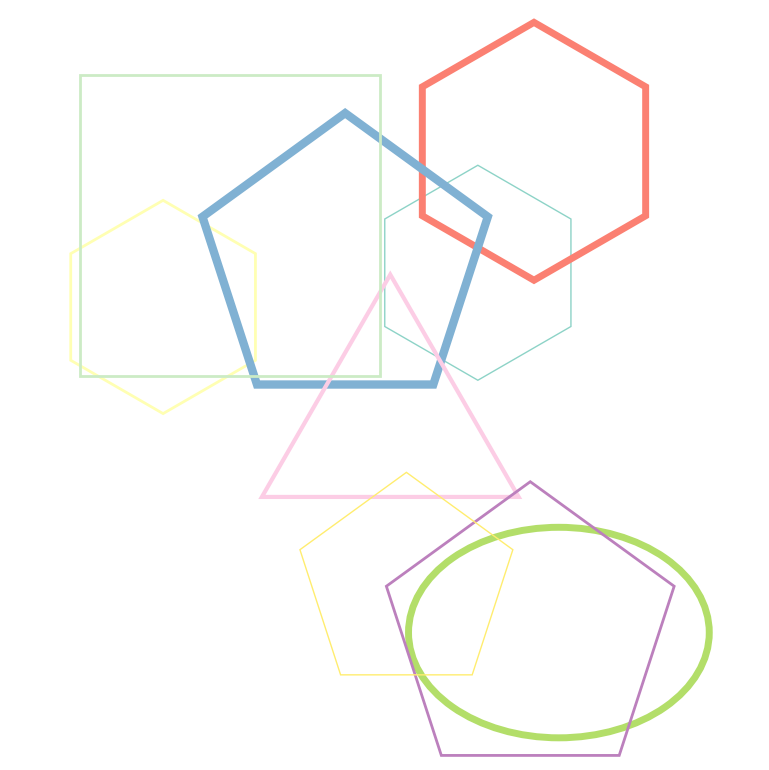[{"shape": "hexagon", "thickness": 0.5, "radius": 0.7, "center": [0.621, 0.646]}, {"shape": "hexagon", "thickness": 1, "radius": 0.69, "center": [0.212, 0.601]}, {"shape": "hexagon", "thickness": 2.5, "radius": 0.84, "center": [0.693, 0.804]}, {"shape": "pentagon", "thickness": 3, "radius": 0.97, "center": [0.448, 0.658]}, {"shape": "oval", "thickness": 2.5, "radius": 0.98, "center": [0.726, 0.178]}, {"shape": "triangle", "thickness": 1.5, "radius": 0.96, "center": [0.507, 0.451]}, {"shape": "pentagon", "thickness": 1, "radius": 0.98, "center": [0.689, 0.178]}, {"shape": "square", "thickness": 1, "radius": 0.98, "center": [0.299, 0.708]}, {"shape": "pentagon", "thickness": 0.5, "radius": 0.73, "center": [0.528, 0.241]}]